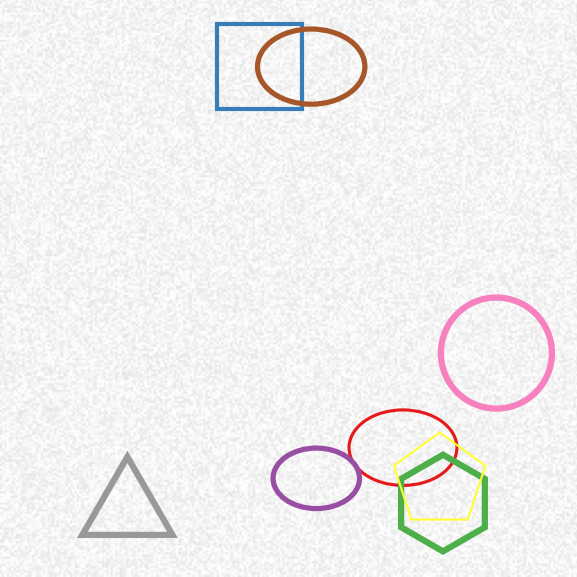[{"shape": "oval", "thickness": 1.5, "radius": 0.47, "center": [0.698, 0.224]}, {"shape": "square", "thickness": 2, "radius": 0.37, "center": [0.449, 0.884]}, {"shape": "hexagon", "thickness": 3, "radius": 0.42, "center": [0.767, 0.128]}, {"shape": "oval", "thickness": 2.5, "radius": 0.37, "center": [0.548, 0.171]}, {"shape": "pentagon", "thickness": 1, "radius": 0.42, "center": [0.761, 0.167]}, {"shape": "oval", "thickness": 2.5, "radius": 0.46, "center": [0.539, 0.884]}, {"shape": "circle", "thickness": 3, "radius": 0.48, "center": [0.86, 0.388]}, {"shape": "triangle", "thickness": 3, "radius": 0.45, "center": [0.221, 0.118]}]